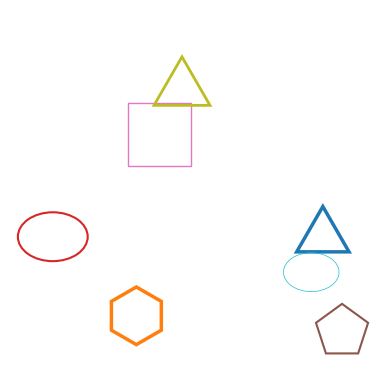[{"shape": "triangle", "thickness": 2.5, "radius": 0.39, "center": [0.839, 0.385]}, {"shape": "hexagon", "thickness": 2.5, "radius": 0.37, "center": [0.354, 0.18]}, {"shape": "oval", "thickness": 1.5, "radius": 0.45, "center": [0.137, 0.385]}, {"shape": "pentagon", "thickness": 1.5, "radius": 0.36, "center": [0.888, 0.14]}, {"shape": "square", "thickness": 1, "radius": 0.41, "center": [0.414, 0.651]}, {"shape": "triangle", "thickness": 2, "radius": 0.42, "center": [0.473, 0.768]}, {"shape": "oval", "thickness": 0.5, "radius": 0.36, "center": [0.808, 0.293]}]